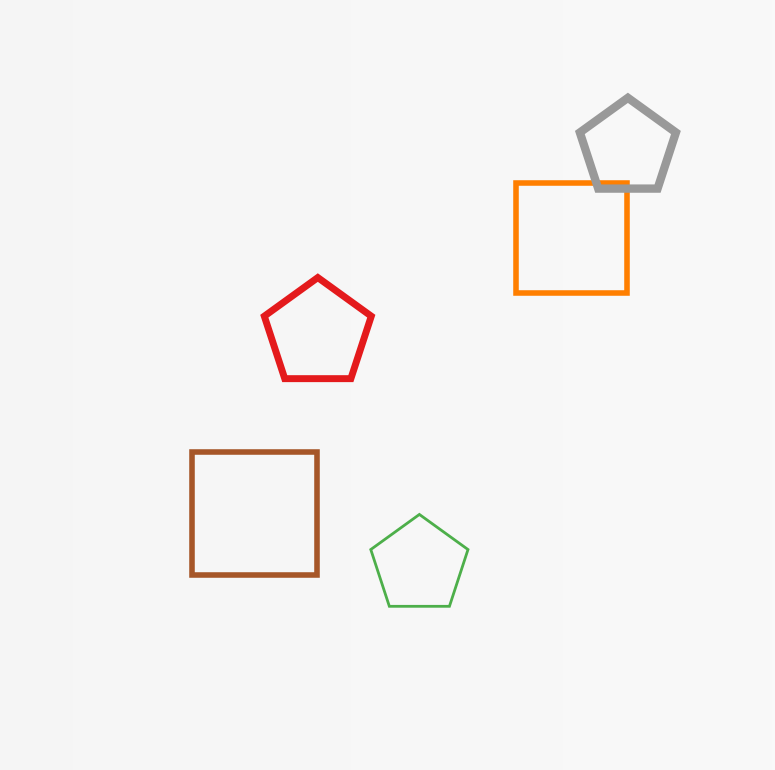[{"shape": "pentagon", "thickness": 2.5, "radius": 0.36, "center": [0.41, 0.567]}, {"shape": "pentagon", "thickness": 1, "radius": 0.33, "center": [0.541, 0.266]}, {"shape": "square", "thickness": 2, "radius": 0.36, "center": [0.738, 0.691]}, {"shape": "square", "thickness": 2, "radius": 0.4, "center": [0.329, 0.333]}, {"shape": "pentagon", "thickness": 3, "radius": 0.33, "center": [0.81, 0.808]}]